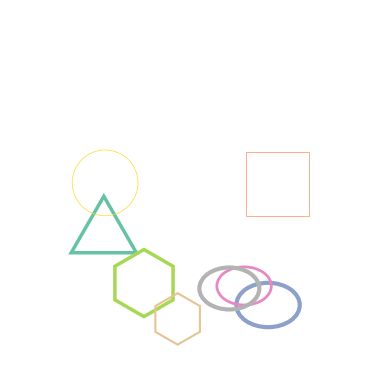[{"shape": "triangle", "thickness": 2.5, "radius": 0.49, "center": [0.27, 0.392]}, {"shape": "square", "thickness": 0.5, "radius": 0.41, "center": [0.721, 0.522]}, {"shape": "oval", "thickness": 3, "radius": 0.41, "center": [0.696, 0.208]}, {"shape": "oval", "thickness": 2, "radius": 0.35, "center": [0.634, 0.257]}, {"shape": "hexagon", "thickness": 2.5, "radius": 0.44, "center": [0.374, 0.265]}, {"shape": "circle", "thickness": 0.5, "radius": 0.43, "center": [0.273, 0.525]}, {"shape": "hexagon", "thickness": 1.5, "radius": 0.33, "center": [0.461, 0.172]}, {"shape": "oval", "thickness": 3, "radius": 0.39, "center": [0.596, 0.251]}]